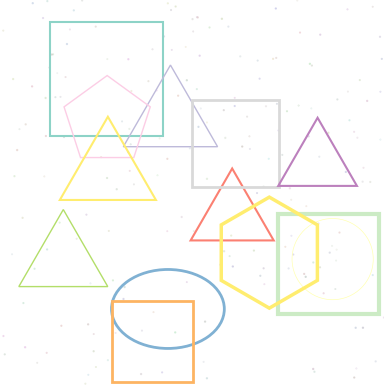[{"shape": "square", "thickness": 1.5, "radius": 0.74, "center": [0.277, 0.795]}, {"shape": "circle", "thickness": 0.5, "radius": 0.53, "center": [0.864, 0.327]}, {"shape": "triangle", "thickness": 1, "radius": 0.71, "center": [0.443, 0.69]}, {"shape": "triangle", "thickness": 1.5, "radius": 0.62, "center": [0.603, 0.438]}, {"shape": "oval", "thickness": 2, "radius": 0.73, "center": [0.436, 0.197]}, {"shape": "square", "thickness": 2, "radius": 0.53, "center": [0.397, 0.114]}, {"shape": "triangle", "thickness": 1, "radius": 0.67, "center": [0.164, 0.322]}, {"shape": "pentagon", "thickness": 1, "radius": 0.59, "center": [0.278, 0.686]}, {"shape": "square", "thickness": 2, "radius": 0.56, "center": [0.612, 0.628]}, {"shape": "triangle", "thickness": 1.5, "radius": 0.59, "center": [0.825, 0.576]}, {"shape": "square", "thickness": 3, "radius": 0.65, "center": [0.853, 0.314]}, {"shape": "hexagon", "thickness": 2.5, "radius": 0.72, "center": [0.7, 0.344]}, {"shape": "triangle", "thickness": 1.5, "radius": 0.72, "center": [0.28, 0.553]}]